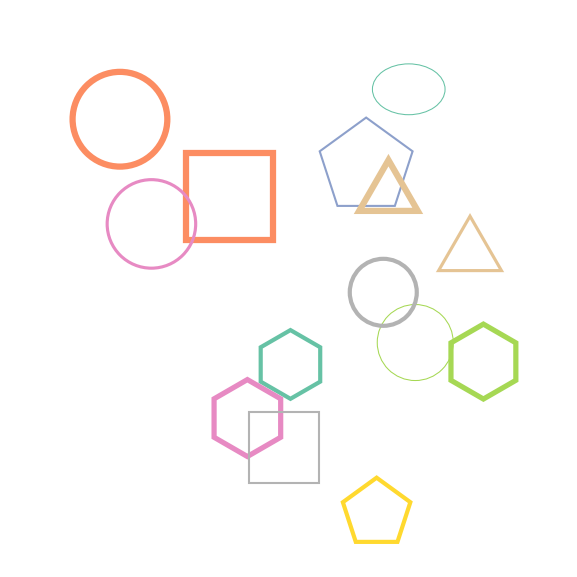[{"shape": "hexagon", "thickness": 2, "radius": 0.3, "center": [0.503, 0.368]}, {"shape": "oval", "thickness": 0.5, "radius": 0.31, "center": [0.708, 0.845]}, {"shape": "square", "thickness": 3, "radius": 0.38, "center": [0.398, 0.659]}, {"shape": "circle", "thickness": 3, "radius": 0.41, "center": [0.208, 0.793]}, {"shape": "pentagon", "thickness": 1, "radius": 0.42, "center": [0.634, 0.711]}, {"shape": "circle", "thickness": 1.5, "radius": 0.38, "center": [0.262, 0.611]}, {"shape": "hexagon", "thickness": 2.5, "radius": 0.33, "center": [0.428, 0.275]}, {"shape": "hexagon", "thickness": 2.5, "radius": 0.32, "center": [0.837, 0.373]}, {"shape": "circle", "thickness": 0.5, "radius": 0.33, "center": [0.719, 0.406]}, {"shape": "pentagon", "thickness": 2, "radius": 0.31, "center": [0.652, 0.111]}, {"shape": "triangle", "thickness": 3, "radius": 0.29, "center": [0.673, 0.663]}, {"shape": "triangle", "thickness": 1.5, "radius": 0.31, "center": [0.814, 0.562]}, {"shape": "square", "thickness": 1, "radius": 0.3, "center": [0.492, 0.224]}, {"shape": "circle", "thickness": 2, "radius": 0.29, "center": [0.664, 0.493]}]